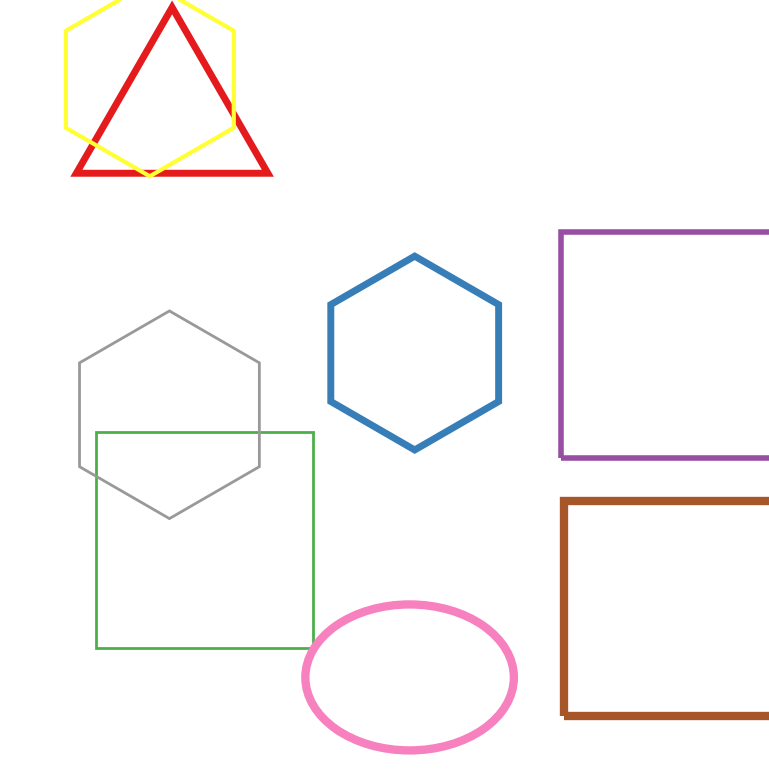[{"shape": "triangle", "thickness": 2.5, "radius": 0.72, "center": [0.224, 0.847]}, {"shape": "hexagon", "thickness": 2.5, "radius": 0.63, "center": [0.539, 0.541]}, {"shape": "square", "thickness": 1, "radius": 0.7, "center": [0.266, 0.298]}, {"shape": "square", "thickness": 2, "radius": 0.73, "center": [0.875, 0.552]}, {"shape": "hexagon", "thickness": 1.5, "radius": 0.63, "center": [0.195, 0.897]}, {"shape": "square", "thickness": 3, "radius": 0.7, "center": [0.872, 0.21]}, {"shape": "oval", "thickness": 3, "radius": 0.68, "center": [0.532, 0.12]}, {"shape": "hexagon", "thickness": 1, "radius": 0.67, "center": [0.22, 0.461]}]